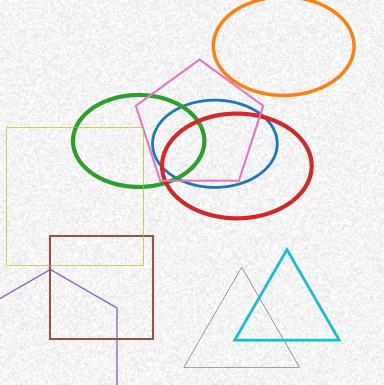[{"shape": "oval", "thickness": 2, "radius": 0.81, "center": [0.558, 0.627]}, {"shape": "oval", "thickness": 2.5, "radius": 0.91, "center": [0.737, 0.88]}, {"shape": "oval", "thickness": 3, "radius": 0.85, "center": [0.36, 0.634]}, {"shape": "oval", "thickness": 3, "radius": 0.97, "center": [0.615, 0.569]}, {"shape": "hexagon", "thickness": 1, "radius": 1.0, "center": [0.131, 0.1]}, {"shape": "square", "thickness": 1.5, "radius": 0.67, "center": [0.264, 0.253]}, {"shape": "pentagon", "thickness": 1.5, "radius": 0.87, "center": [0.518, 0.671]}, {"shape": "triangle", "thickness": 0.5, "radius": 0.87, "center": [0.628, 0.132]}, {"shape": "square", "thickness": 0.5, "radius": 0.89, "center": [0.193, 0.491]}, {"shape": "triangle", "thickness": 2, "radius": 0.78, "center": [0.745, 0.195]}]